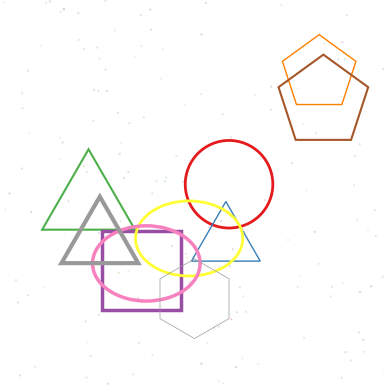[{"shape": "circle", "thickness": 2, "radius": 0.57, "center": [0.595, 0.521]}, {"shape": "triangle", "thickness": 1, "radius": 0.52, "center": [0.587, 0.373]}, {"shape": "triangle", "thickness": 1.5, "radius": 0.7, "center": [0.23, 0.473]}, {"shape": "square", "thickness": 2.5, "radius": 0.51, "center": [0.367, 0.298]}, {"shape": "pentagon", "thickness": 1, "radius": 0.5, "center": [0.829, 0.81]}, {"shape": "oval", "thickness": 2, "radius": 0.7, "center": [0.491, 0.381]}, {"shape": "pentagon", "thickness": 1.5, "radius": 0.61, "center": [0.84, 0.736]}, {"shape": "oval", "thickness": 2.5, "radius": 0.7, "center": [0.38, 0.316]}, {"shape": "triangle", "thickness": 3, "radius": 0.58, "center": [0.259, 0.374]}, {"shape": "hexagon", "thickness": 0.5, "radius": 0.52, "center": [0.505, 0.224]}]